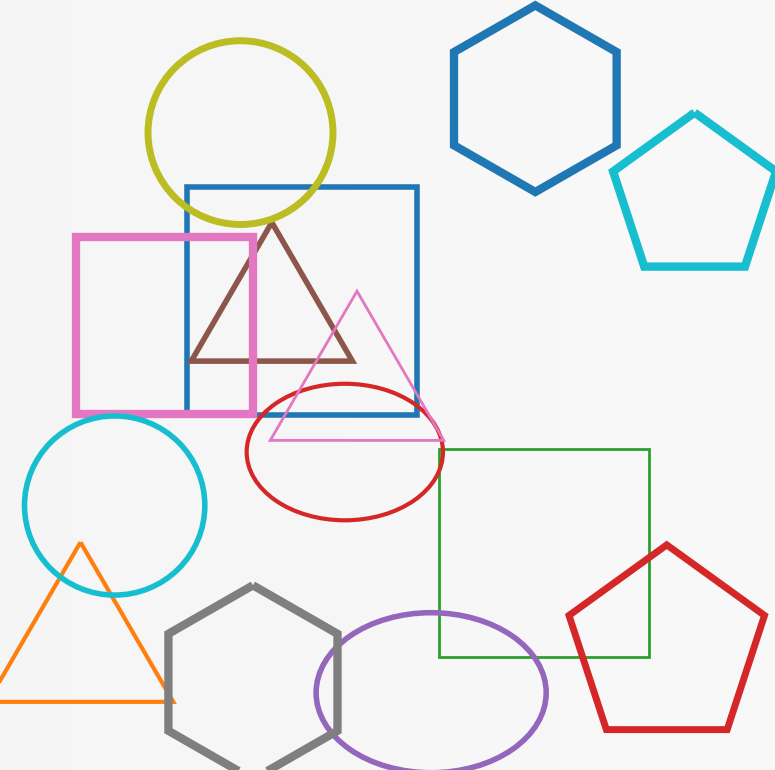[{"shape": "hexagon", "thickness": 3, "radius": 0.61, "center": [0.691, 0.872]}, {"shape": "square", "thickness": 2, "radius": 0.74, "center": [0.389, 0.609]}, {"shape": "triangle", "thickness": 1.5, "radius": 0.69, "center": [0.104, 0.158]}, {"shape": "square", "thickness": 1, "radius": 0.67, "center": [0.702, 0.282]}, {"shape": "pentagon", "thickness": 2.5, "radius": 0.66, "center": [0.86, 0.16]}, {"shape": "oval", "thickness": 1.5, "radius": 0.63, "center": [0.445, 0.413]}, {"shape": "oval", "thickness": 2, "radius": 0.74, "center": [0.556, 0.1]}, {"shape": "triangle", "thickness": 2, "radius": 0.6, "center": [0.351, 0.591]}, {"shape": "triangle", "thickness": 1, "radius": 0.65, "center": [0.461, 0.493]}, {"shape": "square", "thickness": 3, "radius": 0.57, "center": [0.212, 0.577]}, {"shape": "hexagon", "thickness": 3, "radius": 0.63, "center": [0.326, 0.114]}, {"shape": "circle", "thickness": 2.5, "radius": 0.6, "center": [0.31, 0.828]}, {"shape": "pentagon", "thickness": 3, "radius": 0.55, "center": [0.896, 0.743]}, {"shape": "circle", "thickness": 2, "radius": 0.58, "center": [0.148, 0.343]}]